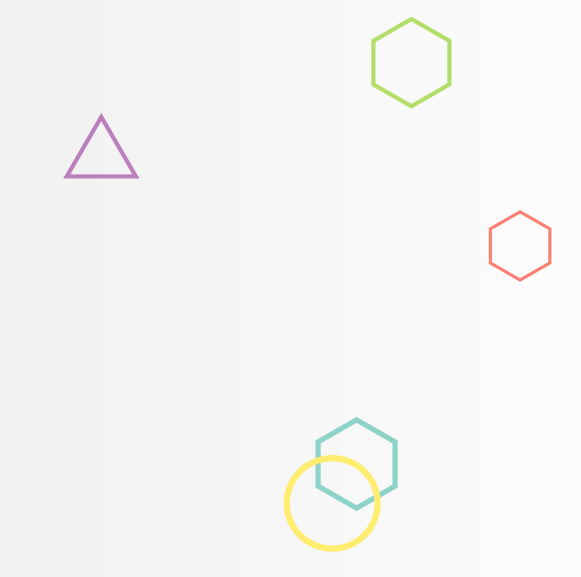[{"shape": "hexagon", "thickness": 2.5, "radius": 0.38, "center": [0.613, 0.196]}, {"shape": "hexagon", "thickness": 1.5, "radius": 0.3, "center": [0.895, 0.573]}, {"shape": "hexagon", "thickness": 2, "radius": 0.38, "center": [0.708, 0.891]}, {"shape": "triangle", "thickness": 2, "radius": 0.34, "center": [0.174, 0.728]}, {"shape": "circle", "thickness": 3, "radius": 0.39, "center": [0.572, 0.128]}]